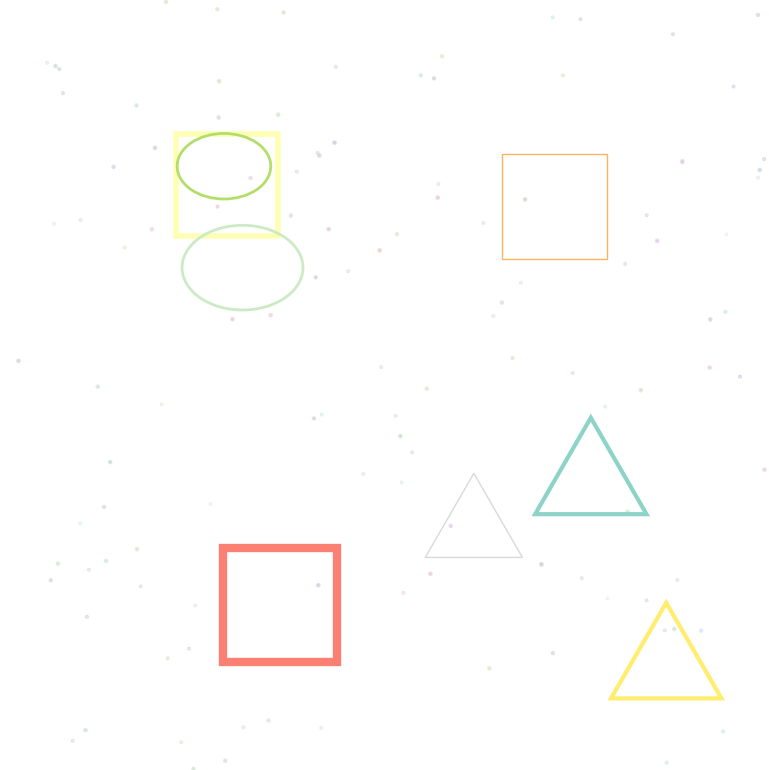[{"shape": "triangle", "thickness": 1.5, "radius": 0.42, "center": [0.767, 0.374]}, {"shape": "square", "thickness": 2, "radius": 0.33, "center": [0.295, 0.76]}, {"shape": "square", "thickness": 3, "radius": 0.37, "center": [0.364, 0.214]}, {"shape": "square", "thickness": 0.5, "radius": 0.34, "center": [0.72, 0.732]}, {"shape": "oval", "thickness": 1, "radius": 0.3, "center": [0.291, 0.784]}, {"shape": "triangle", "thickness": 0.5, "radius": 0.36, "center": [0.615, 0.312]}, {"shape": "oval", "thickness": 1, "radius": 0.39, "center": [0.315, 0.652]}, {"shape": "triangle", "thickness": 1.5, "radius": 0.41, "center": [0.865, 0.134]}]